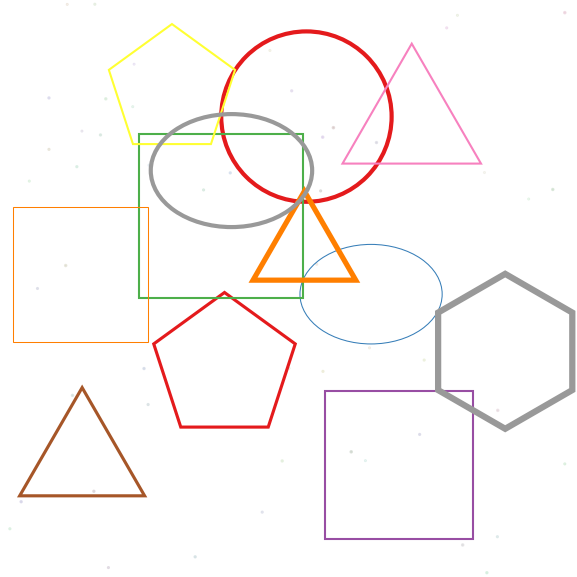[{"shape": "pentagon", "thickness": 1.5, "radius": 0.64, "center": [0.389, 0.364]}, {"shape": "circle", "thickness": 2, "radius": 0.74, "center": [0.531, 0.797]}, {"shape": "oval", "thickness": 0.5, "radius": 0.62, "center": [0.643, 0.49]}, {"shape": "square", "thickness": 1, "radius": 0.71, "center": [0.383, 0.625]}, {"shape": "square", "thickness": 1, "radius": 0.64, "center": [0.69, 0.194]}, {"shape": "triangle", "thickness": 2.5, "radius": 0.51, "center": [0.527, 0.565]}, {"shape": "square", "thickness": 0.5, "radius": 0.59, "center": [0.139, 0.524]}, {"shape": "pentagon", "thickness": 1, "radius": 0.57, "center": [0.298, 0.843]}, {"shape": "triangle", "thickness": 1.5, "radius": 0.62, "center": [0.142, 0.203]}, {"shape": "triangle", "thickness": 1, "radius": 0.69, "center": [0.713, 0.785]}, {"shape": "hexagon", "thickness": 3, "radius": 0.67, "center": [0.875, 0.391]}, {"shape": "oval", "thickness": 2, "radius": 0.7, "center": [0.401, 0.704]}]